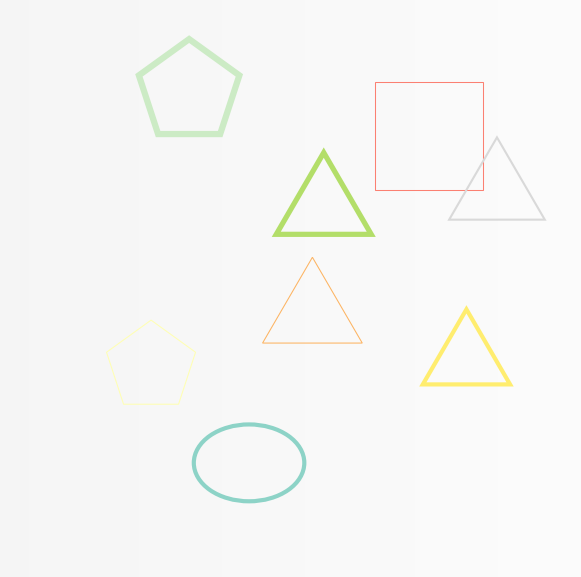[{"shape": "oval", "thickness": 2, "radius": 0.48, "center": [0.428, 0.198]}, {"shape": "pentagon", "thickness": 0.5, "radius": 0.4, "center": [0.26, 0.364]}, {"shape": "square", "thickness": 0.5, "radius": 0.47, "center": [0.738, 0.764]}, {"shape": "triangle", "thickness": 0.5, "radius": 0.5, "center": [0.537, 0.455]}, {"shape": "triangle", "thickness": 2.5, "radius": 0.47, "center": [0.557, 0.641]}, {"shape": "triangle", "thickness": 1, "radius": 0.47, "center": [0.855, 0.666]}, {"shape": "pentagon", "thickness": 3, "radius": 0.45, "center": [0.325, 0.841]}, {"shape": "triangle", "thickness": 2, "radius": 0.43, "center": [0.802, 0.377]}]